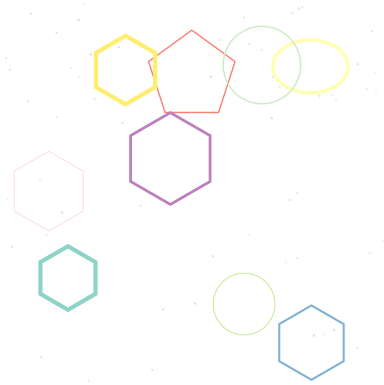[{"shape": "hexagon", "thickness": 3, "radius": 0.41, "center": [0.177, 0.278]}, {"shape": "oval", "thickness": 2.5, "radius": 0.49, "center": [0.806, 0.827]}, {"shape": "pentagon", "thickness": 1, "radius": 0.59, "center": [0.498, 0.804]}, {"shape": "hexagon", "thickness": 1.5, "radius": 0.48, "center": [0.809, 0.11]}, {"shape": "circle", "thickness": 0.5, "radius": 0.4, "center": [0.634, 0.21]}, {"shape": "hexagon", "thickness": 0.5, "radius": 0.52, "center": [0.126, 0.504]}, {"shape": "hexagon", "thickness": 2, "radius": 0.6, "center": [0.442, 0.588]}, {"shape": "circle", "thickness": 1, "radius": 0.5, "center": [0.68, 0.831]}, {"shape": "hexagon", "thickness": 3, "radius": 0.45, "center": [0.326, 0.818]}]